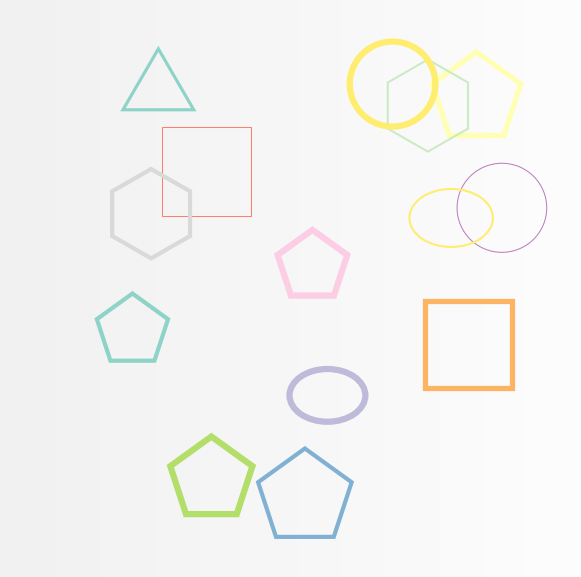[{"shape": "pentagon", "thickness": 2, "radius": 0.32, "center": [0.228, 0.427]}, {"shape": "triangle", "thickness": 1.5, "radius": 0.35, "center": [0.272, 0.844]}, {"shape": "pentagon", "thickness": 2.5, "radius": 0.4, "center": [0.82, 0.829]}, {"shape": "oval", "thickness": 3, "radius": 0.33, "center": [0.563, 0.315]}, {"shape": "square", "thickness": 0.5, "radius": 0.38, "center": [0.355, 0.702]}, {"shape": "pentagon", "thickness": 2, "radius": 0.42, "center": [0.525, 0.138]}, {"shape": "square", "thickness": 2.5, "radius": 0.38, "center": [0.806, 0.402]}, {"shape": "pentagon", "thickness": 3, "radius": 0.37, "center": [0.364, 0.169]}, {"shape": "pentagon", "thickness": 3, "radius": 0.31, "center": [0.538, 0.538]}, {"shape": "hexagon", "thickness": 2, "radius": 0.39, "center": [0.26, 0.629]}, {"shape": "circle", "thickness": 0.5, "radius": 0.39, "center": [0.863, 0.639]}, {"shape": "hexagon", "thickness": 1, "radius": 0.4, "center": [0.736, 0.816]}, {"shape": "circle", "thickness": 3, "radius": 0.37, "center": [0.675, 0.854]}, {"shape": "oval", "thickness": 1, "radius": 0.36, "center": [0.776, 0.622]}]